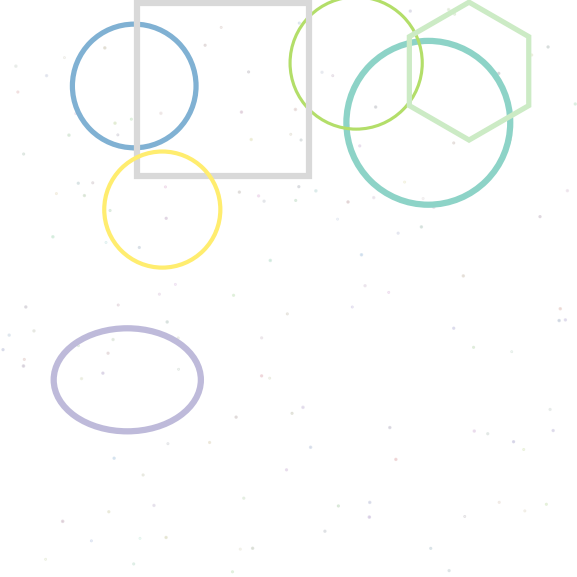[{"shape": "circle", "thickness": 3, "radius": 0.71, "center": [0.742, 0.786]}, {"shape": "oval", "thickness": 3, "radius": 0.64, "center": [0.22, 0.341]}, {"shape": "circle", "thickness": 2.5, "radius": 0.54, "center": [0.232, 0.85]}, {"shape": "circle", "thickness": 1.5, "radius": 0.57, "center": [0.617, 0.89]}, {"shape": "square", "thickness": 3, "radius": 0.75, "center": [0.386, 0.844]}, {"shape": "hexagon", "thickness": 2.5, "radius": 0.6, "center": [0.812, 0.876]}, {"shape": "circle", "thickness": 2, "radius": 0.5, "center": [0.281, 0.636]}]